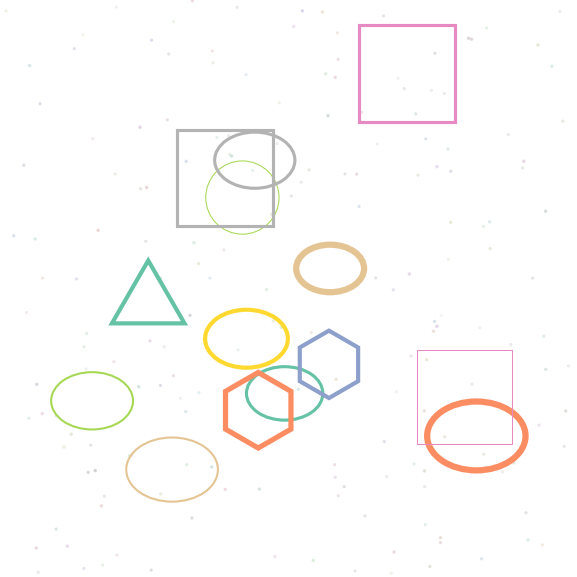[{"shape": "oval", "thickness": 1.5, "radius": 0.33, "center": [0.493, 0.318]}, {"shape": "triangle", "thickness": 2, "radius": 0.36, "center": [0.257, 0.475]}, {"shape": "hexagon", "thickness": 2.5, "radius": 0.33, "center": [0.447, 0.289]}, {"shape": "oval", "thickness": 3, "radius": 0.43, "center": [0.825, 0.244]}, {"shape": "hexagon", "thickness": 2, "radius": 0.29, "center": [0.57, 0.368]}, {"shape": "square", "thickness": 0.5, "radius": 0.41, "center": [0.804, 0.312]}, {"shape": "square", "thickness": 1.5, "radius": 0.42, "center": [0.705, 0.872]}, {"shape": "oval", "thickness": 1, "radius": 0.35, "center": [0.159, 0.305]}, {"shape": "circle", "thickness": 0.5, "radius": 0.32, "center": [0.42, 0.657]}, {"shape": "oval", "thickness": 2, "radius": 0.36, "center": [0.427, 0.413]}, {"shape": "oval", "thickness": 3, "radius": 0.29, "center": [0.572, 0.534]}, {"shape": "oval", "thickness": 1, "radius": 0.4, "center": [0.298, 0.186]}, {"shape": "oval", "thickness": 1.5, "radius": 0.35, "center": [0.441, 0.722]}, {"shape": "square", "thickness": 1.5, "radius": 0.42, "center": [0.39, 0.691]}]